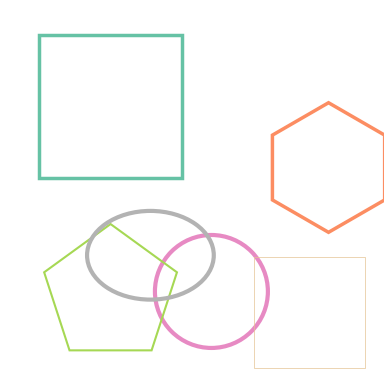[{"shape": "square", "thickness": 2.5, "radius": 0.93, "center": [0.287, 0.724]}, {"shape": "hexagon", "thickness": 2.5, "radius": 0.84, "center": [0.853, 0.565]}, {"shape": "circle", "thickness": 3, "radius": 0.73, "center": [0.549, 0.243]}, {"shape": "pentagon", "thickness": 1.5, "radius": 0.91, "center": [0.287, 0.237]}, {"shape": "square", "thickness": 0.5, "radius": 0.72, "center": [0.803, 0.188]}, {"shape": "oval", "thickness": 3, "radius": 0.82, "center": [0.391, 0.337]}]